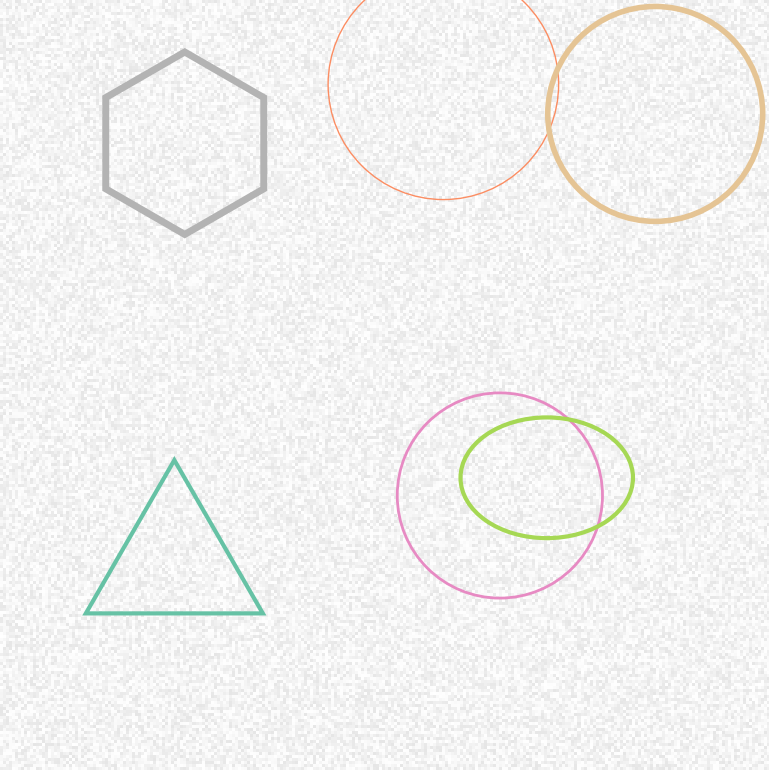[{"shape": "triangle", "thickness": 1.5, "radius": 0.66, "center": [0.226, 0.27]}, {"shape": "circle", "thickness": 0.5, "radius": 0.75, "center": [0.576, 0.891]}, {"shape": "circle", "thickness": 1, "radius": 0.67, "center": [0.649, 0.357]}, {"shape": "oval", "thickness": 1.5, "radius": 0.56, "center": [0.71, 0.38]}, {"shape": "circle", "thickness": 2, "radius": 0.7, "center": [0.851, 0.852]}, {"shape": "hexagon", "thickness": 2.5, "radius": 0.59, "center": [0.24, 0.814]}]